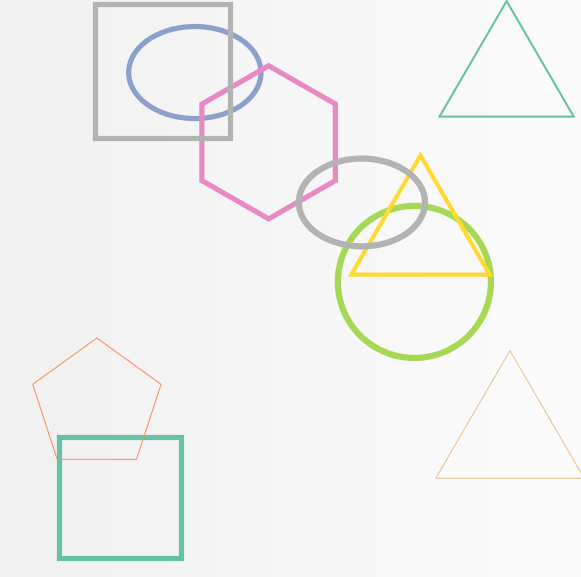[{"shape": "triangle", "thickness": 1, "radius": 0.67, "center": [0.872, 0.864]}, {"shape": "square", "thickness": 2.5, "radius": 0.52, "center": [0.206, 0.137]}, {"shape": "pentagon", "thickness": 0.5, "radius": 0.58, "center": [0.167, 0.298]}, {"shape": "oval", "thickness": 2.5, "radius": 0.57, "center": [0.335, 0.874]}, {"shape": "hexagon", "thickness": 2.5, "radius": 0.66, "center": [0.462, 0.753]}, {"shape": "circle", "thickness": 3, "radius": 0.66, "center": [0.713, 0.511]}, {"shape": "triangle", "thickness": 2, "radius": 0.69, "center": [0.723, 0.592]}, {"shape": "triangle", "thickness": 0.5, "radius": 0.74, "center": [0.877, 0.245]}, {"shape": "square", "thickness": 2.5, "radius": 0.58, "center": [0.28, 0.876]}, {"shape": "oval", "thickness": 3, "radius": 0.54, "center": [0.623, 0.649]}]